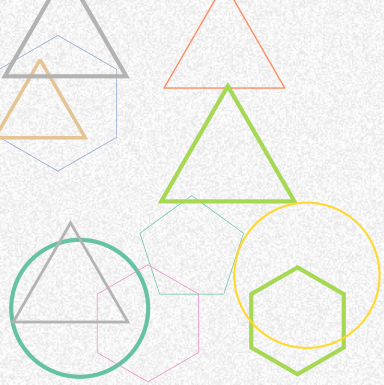[{"shape": "circle", "thickness": 3, "radius": 0.89, "center": [0.207, 0.199]}, {"shape": "pentagon", "thickness": 0.5, "radius": 0.71, "center": [0.498, 0.35]}, {"shape": "triangle", "thickness": 1, "radius": 0.91, "center": [0.583, 0.862]}, {"shape": "hexagon", "thickness": 0.5, "radius": 0.88, "center": [0.15, 0.732]}, {"shape": "hexagon", "thickness": 0.5, "radius": 0.76, "center": [0.384, 0.16]}, {"shape": "hexagon", "thickness": 3, "radius": 0.69, "center": [0.773, 0.167]}, {"shape": "triangle", "thickness": 3, "radius": 1.0, "center": [0.592, 0.577]}, {"shape": "circle", "thickness": 1.5, "radius": 0.94, "center": [0.797, 0.285]}, {"shape": "triangle", "thickness": 2.5, "radius": 0.68, "center": [0.104, 0.71]}, {"shape": "triangle", "thickness": 3, "radius": 0.91, "center": [0.17, 0.893]}, {"shape": "triangle", "thickness": 2, "radius": 0.86, "center": [0.183, 0.249]}]